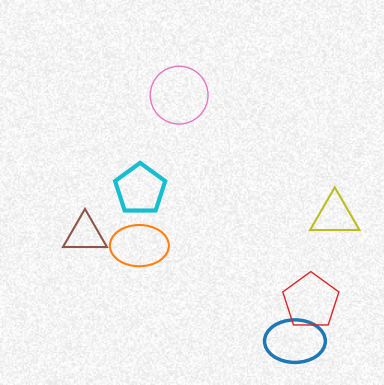[{"shape": "oval", "thickness": 2.5, "radius": 0.39, "center": [0.766, 0.114]}, {"shape": "oval", "thickness": 1.5, "radius": 0.38, "center": [0.362, 0.362]}, {"shape": "pentagon", "thickness": 1, "radius": 0.38, "center": [0.807, 0.218]}, {"shape": "triangle", "thickness": 1.5, "radius": 0.33, "center": [0.221, 0.391]}, {"shape": "circle", "thickness": 1, "radius": 0.38, "center": [0.465, 0.753]}, {"shape": "triangle", "thickness": 1.5, "radius": 0.37, "center": [0.87, 0.44]}, {"shape": "pentagon", "thickness": 3, "radius": 0.34, "center": [0.364, 0.509]}]